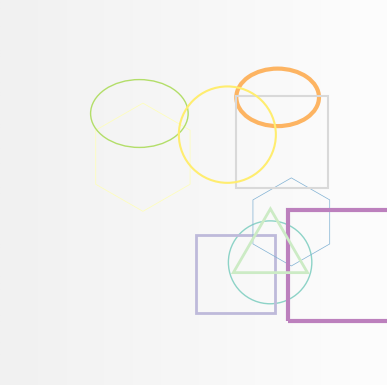[{"shape": "circle", "thickness": 1, "radius": 0.54, "center": [0.697, 0.319]}, {"shape": "hexagon", "thickness": 0.5, "radius": 0.7, "center": [0.369, 0.592]}, {"shape": "square", "thickness": 2, "radius": 0.51, "center": [0.608, 0.288]}, {"shape": "hexagon", "thickness": 0.5, "radius": 0.57, "center": [0.752, 0.424]}, {"shape": "oval", "thickness": 3, "radius": 0.53, "center": [0.717, 0.747]}, {"shape": "oval", "thickness": 1, "radius": 0.63, "center": [0.36, 0.705]}, {"shape": "square", "thickness": 1.5, "radius": 0.6, "center": [0.727, 0.632]}, {"shape": "square", "thickness": 3, "radius": 0.72, "center": [0.888, 0.311]}, {"shape": "triangle", "thickness": 2, "radius": 0.55, "center": [0.698, 0.347]}, {"shape": "circle", "thickness": 1.5, "radius": 0.63, "center": [0.587, 0.65]}]